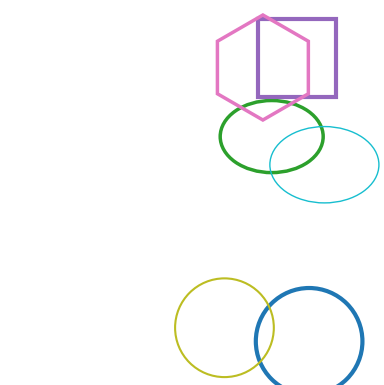[{"shape": "circle", "thickness": 3, "radius": 0.69, "center": [0.803, 0.113]}, {"shape": "oval", "thickness": 2.5, "radius": 0.67, "center": [0.706, 0.645]}, {"shape": "square", "thickness": 3, "radius": 0.51, "center": [0.772, 0.849]}, {"shape": "hexagon", "thickness": 2.5, "radius": 0.68, "center": [0.683, 0.825]}, {"shape": "circle", "thickness": 1.5, "radius": 0.64, "center": [0.583, 0.149]}, {"shape": "oval", "thickness": 1, "radius": 0.71, "center": [0.843, 0.572]}]